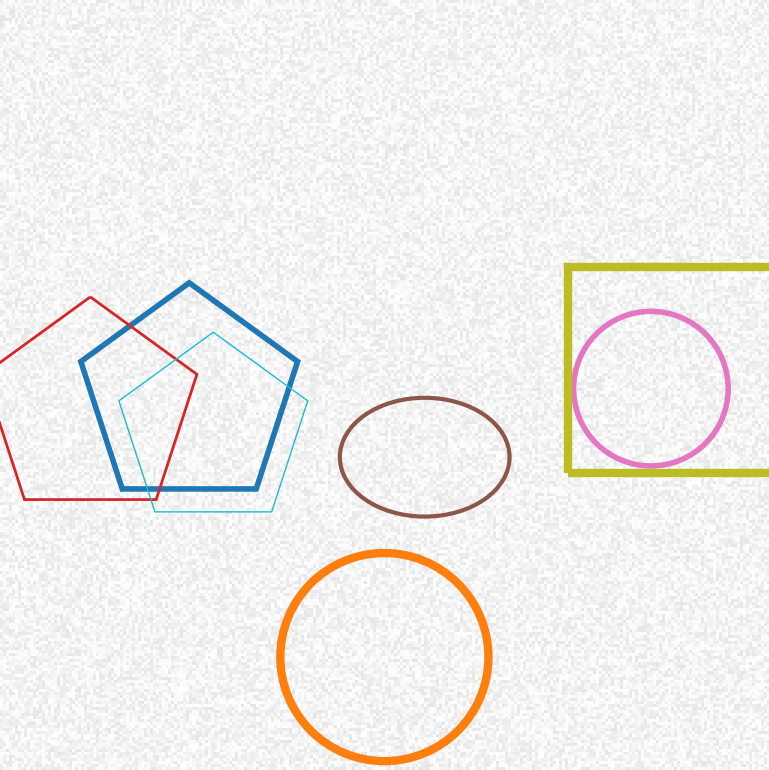[{"shape": "pentagon", "thickness": 2, "radius": 0.74, "center": [0.246, 0.485]}, {"shape": "circle", "thickness": 3, "radius": 0.68, "center": [0.499, 0.147]}, {"shape": "pentagon", "thickness": 1, "radius": 0.73, "center": [0.117, 0.469]}, {"shape": "oval", "thickness": 1.5, "radius": 0.55, "center": [0.552, 0.406]}, {"shape": "circle", "thickness": 2, "radius": 0.5, "center": [0.845, 0.495]}, {"shape": "square", "thickness": 3, "radius": 0.67, "center": [0.872, 0.52]}, {"shape": "pentagon", "thickness": 0.5, "radius": 0.64, "center": [0.277, 0.44]}]